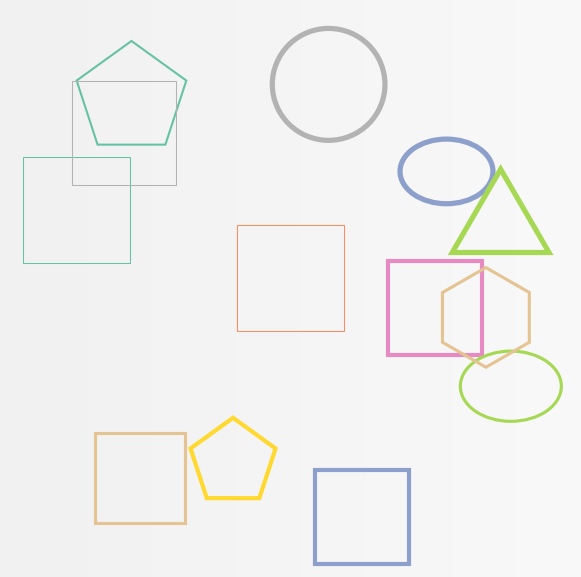[{"shape": "square", "thickness": 0.5, "radius": 0.46, "center": [0.132, 0.636]}, {"shape": "pentagon", "thickness": 1, "radius": 0.5, "center": [0.226, 0.829]}, {"shape": "square", "thickness": 0.5, "radius": 0.46, "center": [0.499, 0.518]}, {"shape": "square", "thickness": 2, "radius": 0.4, "center": [0.623, 0.104]}, {"shape": "oval", "thickness": 2.5, "radius": 0.4, "center": [0.768, 0.702]}, {"shape": "square", "thickness": 2, "radius": 0.41, "center": [0.748, 0.466]}, {"shape": "oval", "thickness": 1.5, "radius": 0.43, "center": [0.879, 0.33]}, {"shape": "triangle", "thickness": 2.5, "radius": 0.48, "center": [0.861, 0.61]}, {"shape": "pentagon", "thickness": 2, "radius": 0.38, "center": [0.401, 0.199]}, {"shape": "hexagon", "thickness": 1.5, "radius": 0.43, "center": [0.836, 0.45]}, {"shape": "square", "thickness": 1.5, "radius": 0.39, "center": [0.24, 0.171]}, {"shape": "square", "thickness": 0.5, "radius": 0.45, "center": [0.213, 0.769]}, {"shape": "circle", "thickness": 2.5, "radius": 0.48, "center": [0.565, 0.853]}]